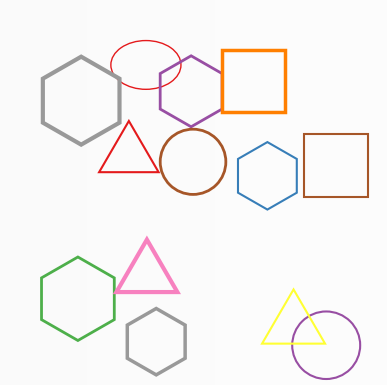[{"shape": "triangle", "thickness": 1.5, "radius": 0.44, "center": [0.333, 0.597]}, {"shape": "oval", "thickness": 1, "radius": 0.45, "center": [0.377, 0.831]}, {"shape": "hexagon", "thickness": 1.5, "radius": 0.44, "center": [0.69, 0.543]}, {"shape": "hexagon", "thickness": 2, "radius": 0.54, "center": [0.201, 0.224]}, {"shape": "circle", "thickness": 1.5, "radius": 0.44, "center": [0.842, 0.103]}, {"shape": "hexagon", "thickness": 2, "radius": 0.46, "center": [0.493, 0.763]}, {"shape": "square", "thickness": 2.5, "radius": 0.4, "center": [0.654, 0.79]}, {"shape": "triangle", "thickness": 1.5, "radius": 0.47, "center": [0.758, 0.154]}, {"shape": "square", "thickness": 1.5, "radius": 0.41, "center": [0.867, 0.57]}, {"shape": "circle", "thickness": 2, "radius": 0.42, "center": [0.498, 0.58]}, {"shape": "triangle", "thickness": 3, "radius": 0.45, "center": [0.379, 0.287]}, {"shape": "hexagon", "thickness": 3, "radius": 0.57, "center": [0.209, 0.739]}, {"shape": "hexagon", "thickness": 2.5, "radius": 0.43, "center": [0.403, 0.113]}]